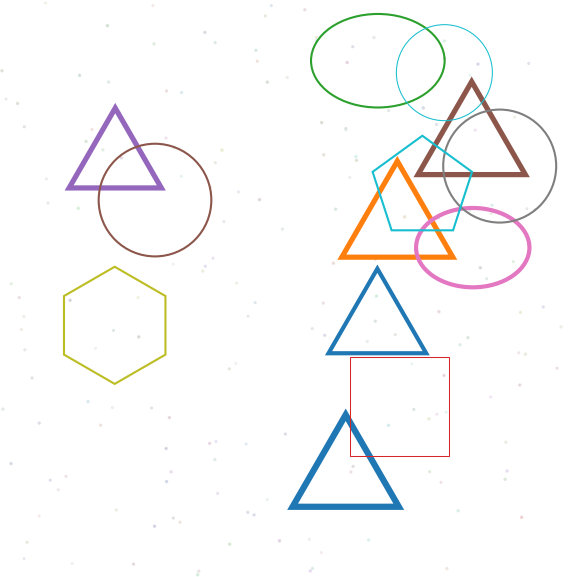[{"shape": "triangle", "thickness": 2, "radius": 0.49, "center": [0.653, 0.436]}, {"shape": "triangle", "thickness": 3, "radius": 0.53, "center": [0.599, 0.175]}, {"shape": "triangle", "thickness": 2.5, "radius": 0.55, "center": [0.688, 0.609]}, {"shape": "oval", "thickness": 1, "radius": 0.58, "center": [0.654, 0.894]}, {"shape": "square", "thickness": 0.5, "radius": 0.43, "center": [0.692, 0.296]}, {"shape": "triangle", "thickness": 2.5, "radius": 0.46, "center": [0.2, 0.72]}, {"shape": "triangle", "thickness": 2.5, "radius": 0.54, "center": [0.817, 0.75]}, {"shape": "circle", "thickness": 1, "radius": 0.49, "center": [0.268, 0.653]}, {"shape": "oval", "thickness": 2, "radius": 0.49, "center": [0.819, 0.57]}, {"shape": "circle", "thickness": 1, "radius": 0.49, "center": [0.865, 0.712]}, {"shape": "hexagon", "thickness": 1, "radius": 0.51, "center": [0.199, 0.436]}, {"shape": "circle", "thickness": 0.5, "radius": 0.42, "center": [0.769, 0.873]}, {"shape": "pentagon", "thickness": 1, "radius": 0.45, "center": [0.731, 0.674]}]